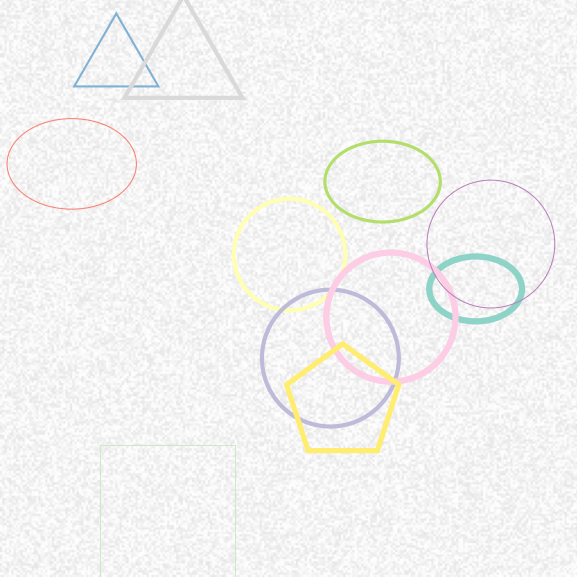[{"shape": "oval", "thickness": 3, "radius": 0.4, "center": [0.824, 0.499]}, {"shape": "circle", "thickness": 2, "radius": 0.48, "center": [0.501, 0.558]}, {"shape": "circle", "thickness": 2, "radius": 0.59, "center": [0.572, 0.379]}, {"shape": "oval", "thickness": 0.5, "radius": 0.56, "center": [0.124, 0.715]}, {"shape": "triangle", "thickness": 1, "radius": 0.42, "center": [0.201, 0.892]}, {"shape": "oval", "thickness": 1.5, "radius": 0.5, "center": [0.663, 0.685]}, {"shape": "circle", "thickness": 3, "radius": 0.56, "center": [0.677, 0.45]}, {"shape": "triangle", "thickness": 2, "radius": 0.59, "center": [0.318, 0.889]}, {"shape": "circle", "thickness": 0.5, "radius": 0.55, "center": [0.85, 0.577]}, {"shape": "square", "thickness": 0.5, "radius": 0.59, "center": [0.29, 0.111]}, {"shape": "pentagon", "thickness": 2.5, "radius": 0.51, "center": [0.593, 0.301]}]